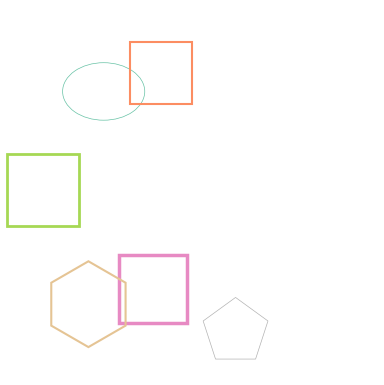[{"shape": "oval", "thickness": 0.5, "radius": 0.53, "center": [0.269, 0.762]}, {"shape": "square", "thickness": 1.5, "radius": 0.4, "center": [0.419, 0.811]}, {"shape": "square", "thickness": 2.5, "radius": 0.44, "center": [0.397, 0.25]}, {"shape": "square", "thickness": 2, "radius": 0.47, "center": [0.113, 0.506]}, {"shape": "hexagon", "thickness": 1.5, "radius": 0.56, "center": [0.23, 0.21]}, {"shape": "pentagon", "thickness": 0.5, "radius": 0.44, "center": [0.612, 0.139]}]